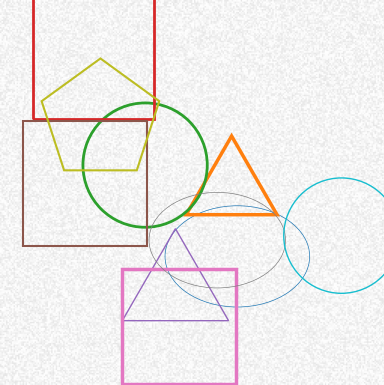[{"shape": "oval", "thickness": 0.5, "radius": 0.94, "center": [0.616, 0.334]}, {"shape": "triangle", "thickness": 2.5, "radius": 0.68, "center": [0.602, 0.51]}, {"shape": "circle", "thickness": 2, "radius": 0.81, "center": [0.377, 0.571]}, {"shape": "square", "thickness": 2, "radius": 0.79, "center": [0.244, 0.849]}, {"shape": "triangle", "thickness": 1, "radius": 0.8, "center": [0.456, 0.247]}, {"shape": "square", "thickness": 1.5, "radius": 0.81, "center": [0.221, 0.523]}, {"shape": "square", "thickness": 2.5, "radius": 0.74, "center": [0.465, 0.152]}, {"shape": "oval", "thickness": 0.5, "radius": 0.89, "center": [0.564, 0.376]}, {"shape": "pentagon", "thickness": 1.5, "radius": 0.8, "center": [0.261, 0.688]}, {"shape": "circle", "thickness": 1, "radius": 0.75, "center": [0.887, 0.388]}]